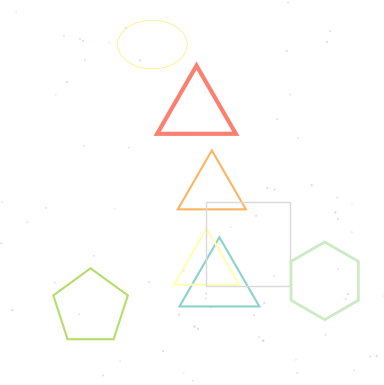[{"shape": "triangle", "thickness": 1.5, "radius": 0.6, "center": [0.57, 0.264]}, {"shape": "triangle", "thickness": 1.5, "radius": 0.49, "center": [0.537, 0.309]}, {"shape": "triangle", "thickness": 3, "radius": 0.59, "center": [0.51, 0.711]}, {"shape": "triangle", "thickness": 1.5, "radius": 0.51, "center": [0.55, 0.507]}, {"shape": "pentagon", "thickness": 1.5, "radius": 0.51, "center": [0.235, 0.201]}, {"shape": "square", "thickness": 1, "radius": 0.55, "center": [0.645, 0.366]}, {"shape": "hexagon", "thickness": 2, "radius": 0.5, "center": [0.843, 0.271]}, {"shape": "oval", "thickness": 0.5, "radius": 0.45, "center": [0.396, 0.884]}]